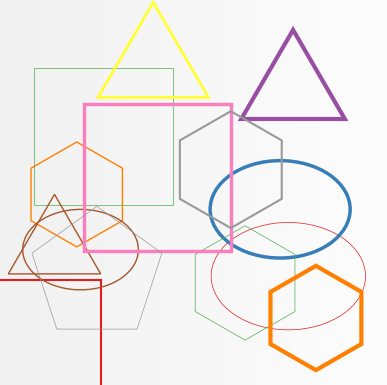[{"shape": "oval", "thickness": 0.5, "radius": 1.0, "center": [0.744, 0.283]}, {"shape": "square", "thickness": 1.5, "radius": 0.7, "center": [0.121, 0.133]}, {"shape": "oval", "thickness": 2.5, "radius": 0.9, "center": [0.723, 0.456]}, {"shape": "hexagon", "thickness": 0.5, "radius": 0.74, "center": [0.633, 0.265]}, {"shape": "square", "thickness": 0.5, "radius": 0.89, "center": [0.267, 0.646]}, {"shape": "triangle", "thickness": 3, "radius": 0.77, "center": [0.756, 0.768]}, {"shape": "hexagon", "thickness": 3, "radius": 0.68, "center": [0.815, 0.174]}, {"shape": "hexagon", "thickness": 1, "radius": 0.68, "center": [0.198, 0.495]}, {"shape": "triangle", "thickness": 2, "radius": 0.82, "center": [0.395, 0.829]}, {"shape": "oval", "thickness": 1, "radius": 0.75, "center": [0.208, 0.352]}, {"shape": "triangle", "thickness": 1, "radius": 0.69, "center": [0.141, 0.357]}, {"shape": "square", "thickness": 2.5, "radius": 0.95, "center": [0.406, 0.54]}, {"shape": "pentagon", "thickness": 0.5, "radius": 0.88, "center": [0.25, 0.288]}, {"shape": "hexagon", "thickness": 1.5, "radius": 0.76, "center": [0.596, 0.559]}]